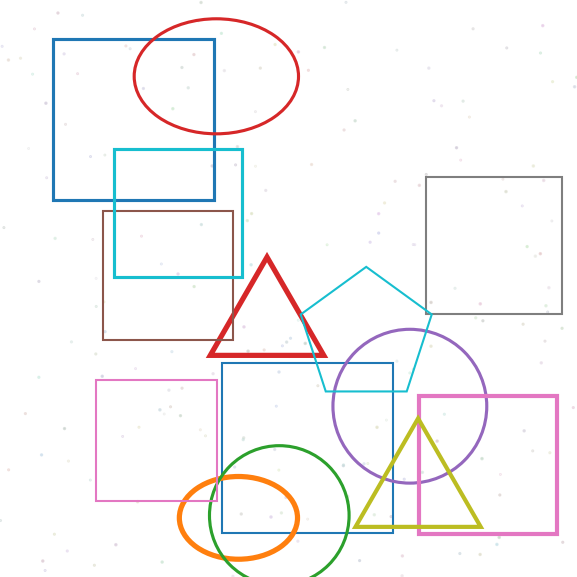[{"shape": "square", "thickness": 1.5, "radius": 0.7, "center": [0.231, 0.792]}, {"shape": "square", "thickness": 1, "radius": 0.74, "center": [0.532, 0.223]}, {"shape": "oval", "thickness": 2.5, "radius": 0.51, "center": [0.413, 0.102]}, {"shape": "circle", "thickness": 1.5, "radius": 0.6, "center": [0.484, 0.107]}, {"shape": "triangle", "thickness": 2.5, "radius": 0.57, "center": [0.462, 0.441]}, {"shape": "oval", "thickness": 1.5, "radius": 0.71, "center": [0.375, 0.867]}, {"shape": "circle", "thickness": 1.5, "radius": 0.67, "center": [0.71, 0.296]}, {"shape": "square", "thickness": 1, "radius": 0.56, "center": [0.29, 0.522]}, {"shape": "square", "thickness": 1, "radius": 0.52, "center": [0.271, 0.236]}, {"shape": "square", "thickness": 2, "radius": 0.6, "center": [0.845, 0.194]}, {"shape": "square", "thickness": 1, "radius": 0.59, "center": [0.855, 0.574]}, {"shape": "triangle", "thickness": 2, "radius": 0.63, "center": [0.724, 0.149]}, {"shape": "square", "thickness": 1.5, "radius": 0.55, "center": [0.309, 0.63]}, {"shape": "pentagon", "thickness": 1, "radius": 0.6, "center": [0.634, 0.418]}]